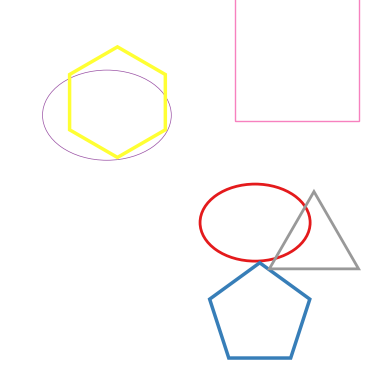[{"shape": "oval", "thickness": 2, "radius": 0.71, "center": [0.663, 0.422]}, {"shape": "pentagon", "thickness": 2.5, "radius": 0.68, "center": [0.675, 0.181]}, {"shape": "oval", "thickness": 0.5, "radius": 0.84, "center": [0.278, 0.701]}, {"shape": "hexagon", "thickness": 2.5, "radius": 0.72, "center": [0.305, 0.735]}, {"shape": "square", "thickness": 1, "radius": 0.81, "center": [0.773, 0.846]}, {"shape": "triangle", "thickness": 2, "radius": 0.67, "center": [0.815, 0.369]}]